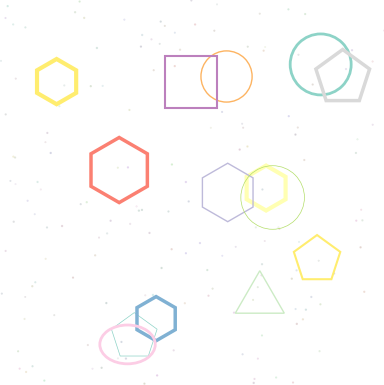[{"shape": "pentagon", "thickness": 0.5, "radius": 0.31, "center": [0.349, 0.126]}, {"shape": "circle", "thickness": 2, "radius": 0.4, "center": [0.833, 0.833]}, {"shape": "hexagon", "thickness": 3, "radius": 0.29, "center": [0.691, 0.512]}, {"shape": "hexagon", "thickness": 1, "radius": 0.38, "center": [0.591, 0.5]}, {"shape": "hexagon", "thickness": 2.5, "radius": 0.42, "center": [0.31, 0.558]}, {"shape": "hexagon", "thickness": 2.5, "radius": 0.29, "center": [0.405, 0.172]}, {"shape": "circle", "thickness": 1, "radius": 0.33, "center": [0.588, 0.801]}, {"shape": "circle", "thickness": 0.5, "radius": 0.41, "center": [0.708, 0.487]}, {"shape": "oval", "thickness": 2, "radius": 0.36, "center": [0.331, 0.105]}, {"shape": "pentagon", "thickness": 2.5, "radius": 0.37, "center": [0.89, 0.798]}, {"shape": "square", "thickness": 1.5, "radius": 0.34, "center": [0.496, 0.786]}, {"shape": "triangle", "thickness": 1, "radius": 0.37, "center": [0.675, 0.223]}, {"shape": "hexagon", "thickness": 3, "radius": 0.29, "center": [0.147, 0.788]}, {"shape": "pentagon", "thickness": 1.5, "radius": 0.32, "center": [0.824, 0.326]}]